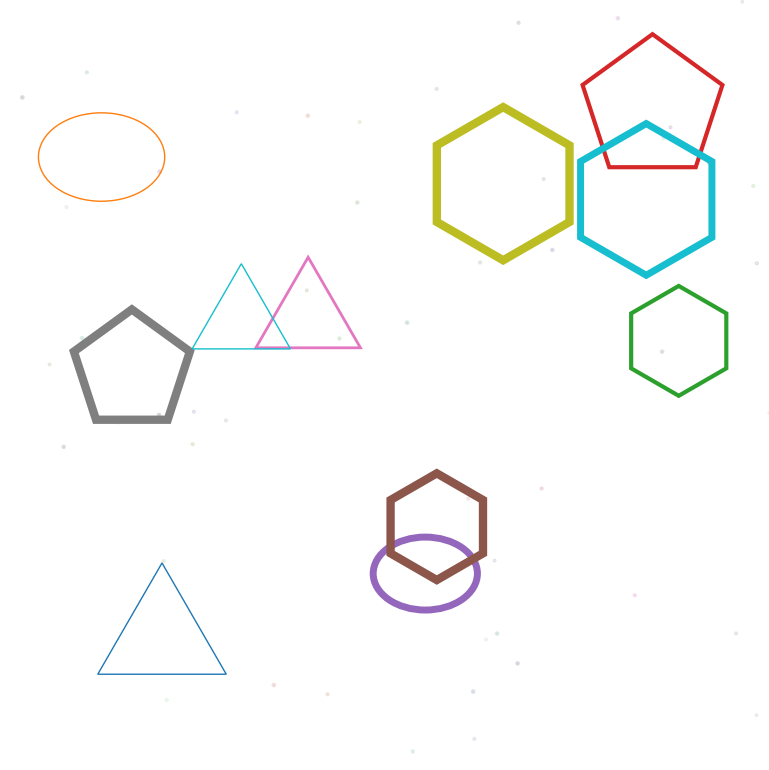[{"shape": "triangle", "thickness": 0.5, "radius": 0.48, "center": [0.21, 0.173]}, {"shape": "oval", "thickness": 0.5, "radius": 0.41, "center": [0.132, 0.796]}, {"shape": "hexagon", "thickness": 1.5, "radius": 0.36, "center": [0.881, 0.557]}, {"shape": "pentagon", "thickness": 1.5, "radius": 0.48, "center": [0.847, 0.86]}, {"shape": "oval", "thickness": 2.5, "radius": 0.34, "center": [0.552, 0.255]}, {"shape": "hexagon", "thickness": 3, "radius": 0.35, "center": [0.567, 0.316]}, {"shape": "triangle", "thickness": 1, "radius": 0.39, "center": [0.4, 0.588]}, {"shape": "pentagon", "thickness": 3, "radius": 0.4, "center": [0.171, 0.519]}, {"shape": "hexagon", "thickness": 3, "radius": 0.5, "center": [0.653, 0.761]}, {"shape": "triangle", "thickness": 0.5, "radius": 0.37, "center": [0.313, 0.584]}, {"shape": "hexagon", "thickness": 2.5, "radius": 0.49, "center": [0.839, 0.741]}]